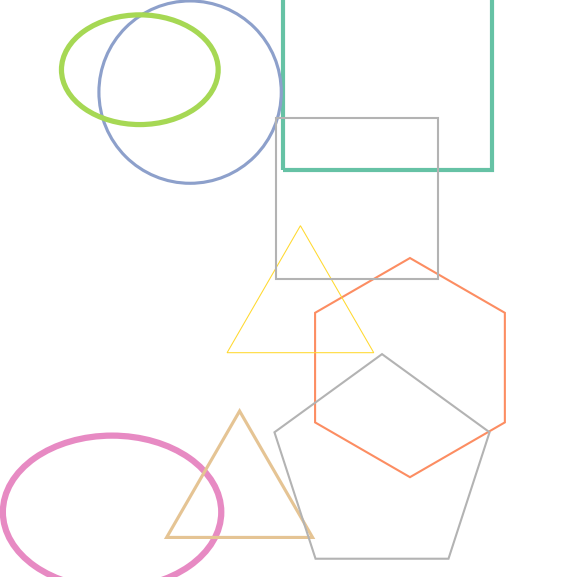[{"shape": "square", "thickness": 2, "radius": 0.91, "center": [0.671, 0.885]}, {"shape": "hexagon", "thickness": 1, "radius": 0.95, "center": [0.71, 0.363]}, {"shape": "circle", "thickness": 1.5, "radius": 0.79, "center": [0.329, 0.84]}, {"shape": "oval", "thickness": 3, "radius": 0.95, "center": [0.194, 0.112]}, {"shape": "oval", "thickness": 2.5, "radius": 0.68, "center": [0.242, 0.878]}, {"shape": "triangle", "thickness": 0.5, "radius": 0.73, "center": [0.52, 0.462]}, {"shape": "triangle", "thickness": 1.5, "radius": 0.73, "center": [0.415, 0.141]}, {"shape": "square", "thickness": 1, "radius": 0.7, "center": [0.618, 0.656]}, {"shape": "pentagon", "thickness": 1, "radius": 0.98, "center": [0.661, 0.19]}]